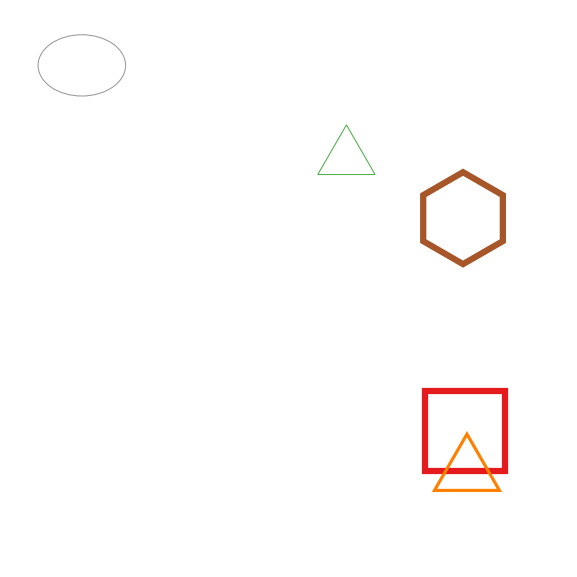[{"shape": "square", "thickness": 3, "radius": 0.35, "center": [0.805, 0.252]}, {"shape": "triangle", "thickness": 0.5, "radius": 0.29, "center": [0.6, 0.726]}, {"shape": "triangle", "thickness": 1.5, "radius": 0.32, "center": [0.809, 0.182]}, {"shape": "hexagon", "thickness": 3, "radius": 0.4, "center": [0.802, 0.621]}, {"shape": "oval", "thickness": 0.5, "radius": 0.38, "center": [0.142, 0.886]}]